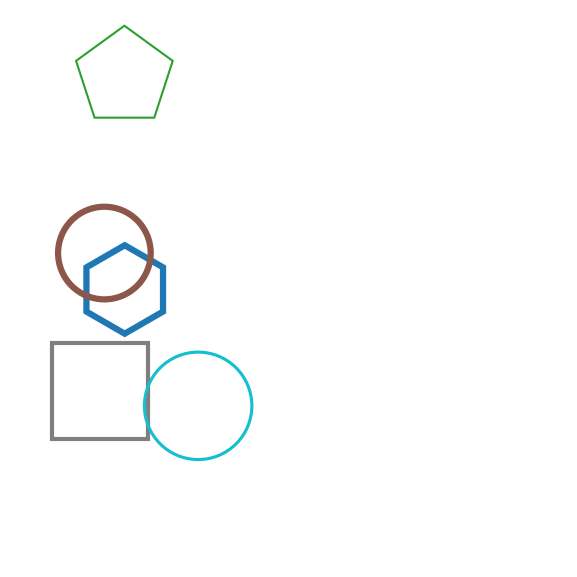[{"shape": "hexagon", "thickness": 3, "radius": 0.38, "center": [0.216, 0.498]}, {"shape": "pentagon", "thickness": 1, "radius": 0.44, "center": [0.215, 0.867]}, {"shape": "circle", "thickness": 3, "radius": 0.4, "center": [0.181, 0.561]}, {"shape": "square", "thickness": 2, "radius": 0.42, "center": [0.174, 0.322]}, {"shape": "circle", "thickness": 1.5, "radius": 0.47, "center": [0.343, 0.296]}]